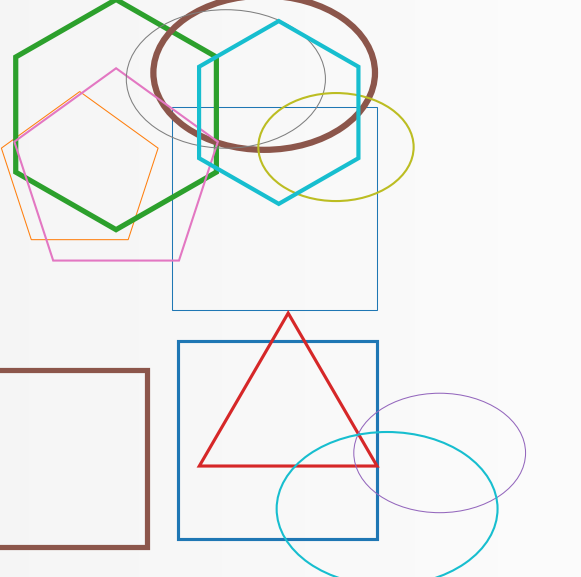[{"shape": "square", "thickness": 1.5, "radius": 0.86, "center": [0.478, 0.237]}, {"shape": "square", "thickness": 0.5, "radius": 0.88, "center": [0.472, 0.639]}, {"shape": "pentagon", "thickness": 0.5, "radius": 0.71, "center": [0.137, 0.699]}, {"shape": "hexagon", "thickness": 2.5, "radius": 1.0, "center": [0.2, 0.801]}, {"shape": "triangle", "thickness": 1.5, "radius": 0.88, "center": [0.496, 0.28]}, {"shape": "oval", "thickness": 0.5, "radius": 0.74, "center": [0.756, 0.215]}, {"shape": "square", "thickness": 2.5, "radius": 0.76, "center": [0.1, 0.205]}, {"shape": "oval", "thickness": 3, "radius": 0.95, "center": [0.455, 0.873]}, {"shape": "pentagon", "thickness": 1, "radius": 0.92, "center": [0.2, 0.697]}, {"shape": "oval", "thickness": 0.5, "radius": 0.86, "center": [0.389, 0.862]}, {"shape": "oval", "thickness": 1, "radius": 0.67, "center": [0.578, 0.745]}, {"shape": "hexagon", "thickness": 2, "radius": 0.79, "center": [0.48, 0.804]}, {"shape": "oval", "thickness": 1, "radius": 0.95, "center": [0.666, 0.118]}]